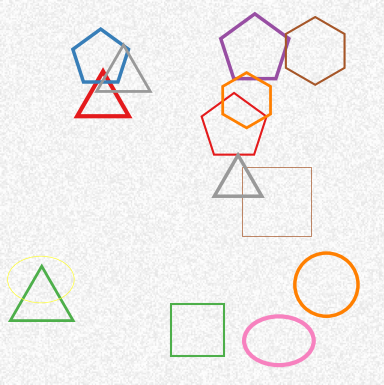[{"shape": "pentagon", "thickness": 1.5, "radius": 0.44, "center": [0.608, 0.67]}, {"shape": "triangle", "thickness": 3, "radius": 0.39, "center": [0.268, 0.737]}, {"shape": "pentagon", "thickness": 2.5, "radius": 0.38, "center": [0.262, 0.848]}, {"shape": "square", "thickness": 1.5, "radius": 0.34, "center": [0.512, 0.142]}, {"shape": "triangle", "thickness": 2, "radius": 0.47, "center": [0.108, 0.214]}, {"shape": "pentagon", "thickness": 2.5, "radius": 0.47, "center": [0.662, 0.871]}, {"shape": "hexagon", "thickness": 2, "radius": 0.36, "center": [0.641, 0.74]}, {"shape": "circle", "thickness": 2.5, "radius": 0.41, "center": [0.848, 0.261]}, {"shape": "oval", "thickness": 0.5, "radius": 0.43, "center": [0.106, 0.274]}, {"shape": "hexagon", "thickness": 1.5, "radius": 0.44, "center": [0.819, 0.868]}, {"shape": "square", "thickness": 0.5, "radius": 0.45, "center": [0.719, 0.476]}, {"shape": "oval", "thickness": 3, "radius": 0.45, "center": [0.724, 0.115]}, {"shape": "triangle", "thickness": 2.5, "radius": 0.36, "center": [0.618, 0.526]}, {"shape": "triangle", "thickness": 2, "radius": 0.4, "center": [0.321, 0.803]}]